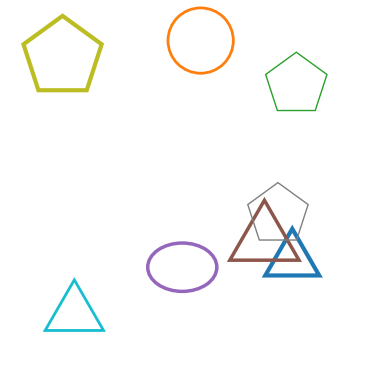[{"shape": "triangle", "thickness": 3, "radius": 0.4, "center": [0.759, 0.325]}, {"shape": "circle", "thickness": 2, "radius": 0.42, "center": [0.521, 0.895]}, {"shape": "pentagon", "thickness": 1, "radius": 0.42, "center": [0.77, 0.781]}, {"shape": "oval", "thickness": 2.5, "radius": 0.45, "center": [0.473, 0.306]}, {"shape": "triangle", "thickness": 2.5, "radius": 0.52, "center": [0.687, 0.376]}, {"shape": "pentagon", "thickness": 1, "radius": 0.41, "center": [0.722, 0.443]}, {"shape": "pentagon", "thickness": 3, "radius": 0.53, "center": [0.163, 0.852]}, {"shape": "triangle", "thickness": 2, "radius": 0.44, "center": [0.193, 0.185]}]